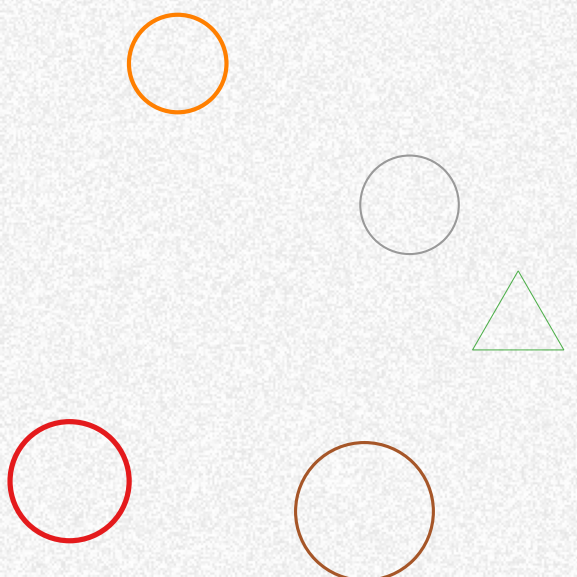[{"shape": "circle", "thickness": 2.5, "radius": 0.52, "center": [0.121, 0.166]}, {"shape": "triangle", "thickness": 0.5, "radius": 0.46, "center": [0.897, 0.439]}, {"shape": "circle", "thickness": 2, "radius": 0.42, "center": [0.308, 0.889]}, {"shape": "circle", "thickness": 1.5, "radius": 0.6, "center": [0.631, 0.113]}, {"shape": "circle", "thickness": 1, "radius": 0.43, "center": [0.709, 0.645]}]